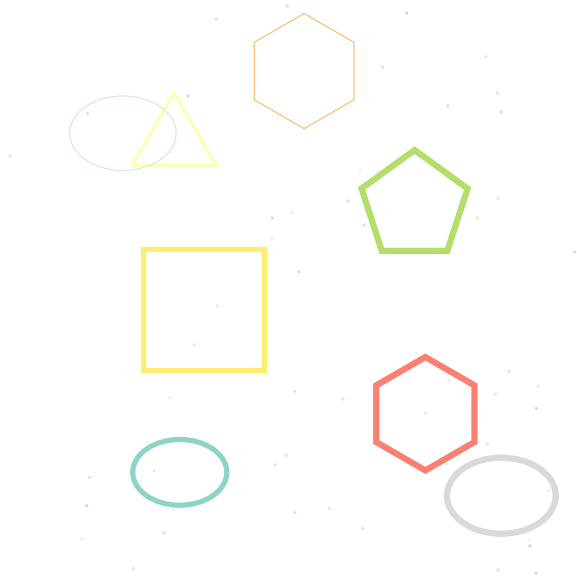[{"shape": "oval", "thickness": 2.5, "radius": 0.41, "center": [0.311, 0.181]}, {"shape": "triangle", "thickness": 1.5, "radius": 0.42, "center": [0.301, 0.755]}, {"shape": "hexagon", "thickness": 3, "radius": 0.49, "center": [0.737, 0.283]}, {"shape": "hexagon", "thickness": 0.5, "radius": 0.5, "center": [0.527, 0.876]}, {"shape": "pentagon", "thickness": 3, "radius": 0.48, "center": [0.718, 0.643]}, {"shape": "oval", "thickness": 3, "radius": 0.47, "center": [0.868, 0.141]}, {"shape": "oval", "thickness": 0.5, "radius": 0.46, "center": [0.213, 0.768]}, {"shape": "square", "thickness": 2.5, "radius": 0.52, "center": [0.352, 0.464]}]